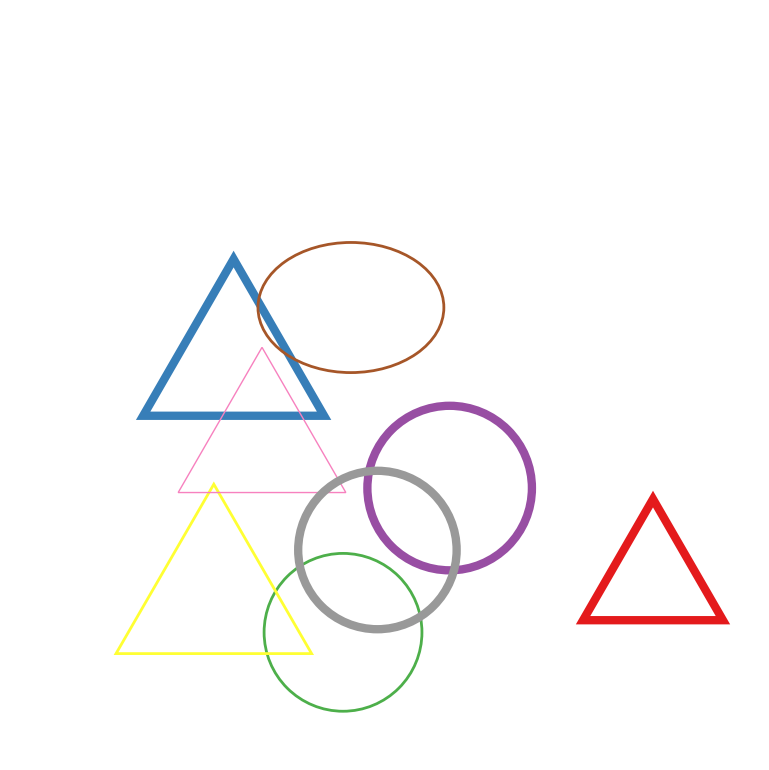[{"shape": "triangle", "thickness": 3, "radius": 0.52, "center": [0.848, 0.247]}, {"shape": "triangle", "thickness": 3, "radius": 0.68, "center": [0.303, 0.528]}, {"shape": "circle", "thickness": 1, "radius": 0.51, "center": [0.445, 0.179]}, {"shape": "circle", "thickness": 3, "radius": 0.53, "center": [0.584, 0.366]}, {"shape": "triangle", "thickness": 1, "radius": 0.73, "center": [0.278, 0.225]}, {"shape": "oval", "thickness": 1, "radius": 0.6, "center": [0.456, 0.601]}, {"shape": "triangle", "thickness": 0.5, "radius": 0.63, "center": [0.34, 0.423]}, {"shape": "circle", "thickness": 3, "radius": 0.51, "center": [0.49, 0.286]}]